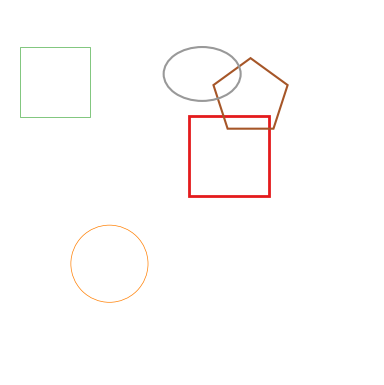[{"shape": "square", "thickness": 2, "radius": 0.52, "center": [0.595, 0.594]}, {"shape": "square", "thickness": 0.5, "radius": 0.45, "center": [0.144, 0.788]}, {"shape": "circle", "thickness": 0.5, "radius": 0.5, "center": [0.284, 0.315]}, {"shape": "pentagon", "thickness": 1.5, "radius": 0.51, "center": [0.651, 0.748]}, {"shape": "oval", "thickness": 1.5, "radius": 0.5, "center": [0.525, 0.808]}]